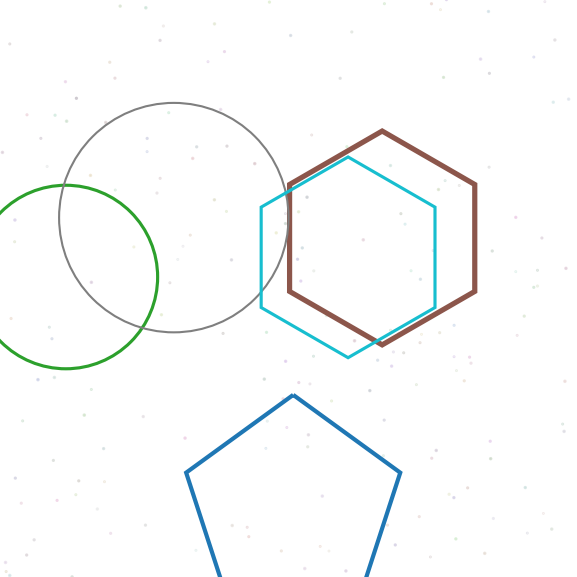[{"shape": "pentagon", "thickness": 2, "radius": 0.97, "center": [0.508, 0.12]}, {"shape": "circle", "thickness": 1.5, "radius": 0.79, "center": [0.114, 0.519]}, {"shape": "hexagon", "thickness": 2.5, "radius": 0.93, "center": [0.662, 0.587]}, {"shape": "circle", "thickness": 1, "radius": 0.99, "center": [0.301, 0.622]}, {"shape": "hexagon", "thickness": 1.5, "radius": 0.87, "center": [0.603, 0.554]}]